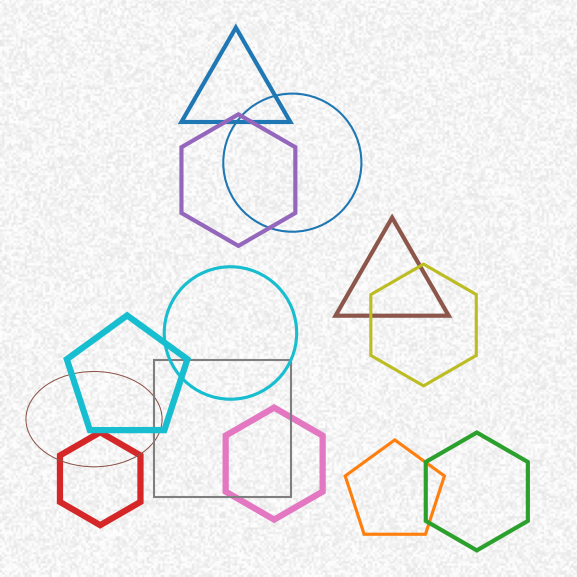[{"shape": "triangle", "thickness": 2, "radius": 0.54, "center": [0.408, 0.842]}, {"shape": "circle", "thickness": 1, "radius": 0.6, "center": [0.506, 0.717]}, {"shape": "pentagon", "thickness": 1.5, "radius": 0.45, "center": [0.684, 0.147]}, {"shape": "hexagon", "thickness": 2, "radius": 0.51, "center": [0.826, 0.148]}, {"shape": "hexagon", "thickness": 3, "radius": 0.4, "center": [0.174, 0.17]}, {"shape": "hexagon", "thickness": 2, "radius": 0.57, "center": [0.413, 0.687]}, {"shape": "oval", "thickness": 0.5, "radius": 0.59, "center": [0.163, 0.273]}, {"shape": "triangle", "thickness": 2, "radius": 0.57, "center": [0.679, 0.509]}, {"shape": "hexagon", "thickness": 3, "radius": 0.48, "center": [0.475, 0.196]}, {"shape": "square", "thickness": 1, "radius": 0.59, "center": [0.386, 0.257]}, {"shape": "hexagon", "thickness": 1.5, "radius": 0.53, "center": [0.733, 0.436]}, {"shape": "pentagon", "thickness": 3, "radius": 0.55, "center": [0.22, 0.343]}, {"shape": "circle", "thickness": 1.5, "radius": 0.57, "center": [0.399, 0.423]}]